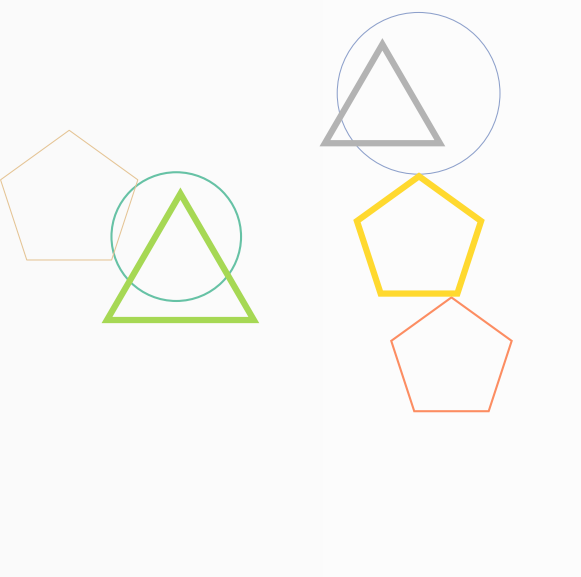[{"shape": "circle", "thickness": 1, "radius": 0.56, "center": [0.303, 0.589]}, {"shape": "pentagon", "thickness": 1, "radius": 0.54, "center": [0.777, 0.375]}, {"shape": "circle", "thickness": 0.5, "radius": 0.7, "center": [0.72, 0.838]}, {"shape": "triangle", "thickness": 3, "radius": 0.73, "center": [0.31, 0.518]}, {"shape": "pentagon", "thickness": 3, "radius": 0.56, "center": [0.721, 0.582]}, {"shape": "pentagon", "thickness": 0.5, "radius": 0.62, "center": [0.119, 0.649]}, {"shape": "triangle", "thickness": 3, "radius": 0.57, "center": [0.658, 0.808]}]